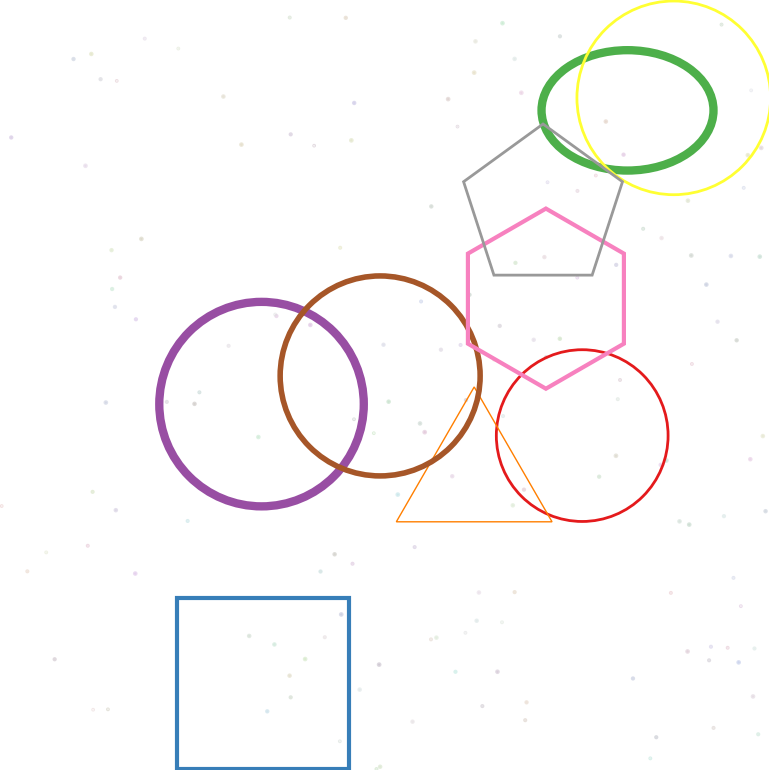[{"shape": "circle", "thickness": 1, "radius": 0.56, "center": [0.756, 0.434]}, {"shape": "square", "thickness": 1.5, "radius": 0.56, "center": [0.342, 0.112]}, {"shape": "oval", "thickness": 3, "radius": 0.56, "center": [0.815, 0.857]}, {"shape": "circle", "thickness": 3, "radius": 0.66, "center": [0.34, 0.475]}, {"shape": "triangle", "thickness": 0.5, "radius": 0.58, "center": [0.616, 0.381]}, {"shape": "circle", "thickness": 1, "radius": 0.63, "center": [0.875, 0.873]}, {"shape": "circle", "thickness": 2, "radius": 0.65, "center": [0.494, 0.512]}, {"shape": "hexagon", "thickness": 1.5, "radius": 0.58, "center": [0.709, 0.612]}, {"shape": "pentagon", "thickness": 1, "radius": 0.54, "center": [0.705, 0.73]}]